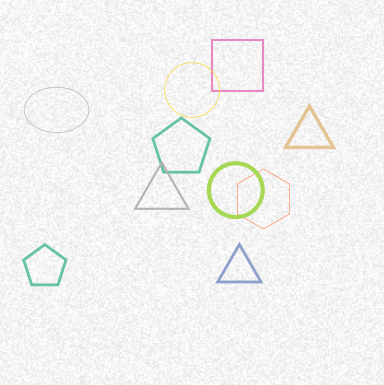[{"shape": "pentagon", "thickness": 2, "radius": 0.29, "center": [0.116, 0.307]}, {"shape": "pentagon", "thickness": 2, "radius": 0.39, "center": [0.471, 0.616]}, {"shape": "hexagon", "thickness": 0.5, "radius": 0.39, "center": [0.684, 0.483]}, {"shape": "triangle", "thickness": 2, "radius": 0.33, "center": [0.622, 0.3]}, {"shape": "square", "thickness": 1.5, "radius": 0.33, "center": [0.616, 0.831]}, {"shape": "circle", "thickness": 3, "radius": 0.35, "center": [0.612, 0.506]}, {"shape": "circle", "thickness": 0.5, "radius": 0.36, "center": [0.499, 0.767]}, {"shape": "triangle", "thickness": 2.5, "radius": 0.36, "center": [0.804, 0.653]}, {"shape": "triangle", "thickness": 1.5, "radius": 0.4, "center": [0.42, 0.498]}, {"shape": "oval", "thickness": 0.5, "radius": 0.42, "center": [0.147, 0.715]}]